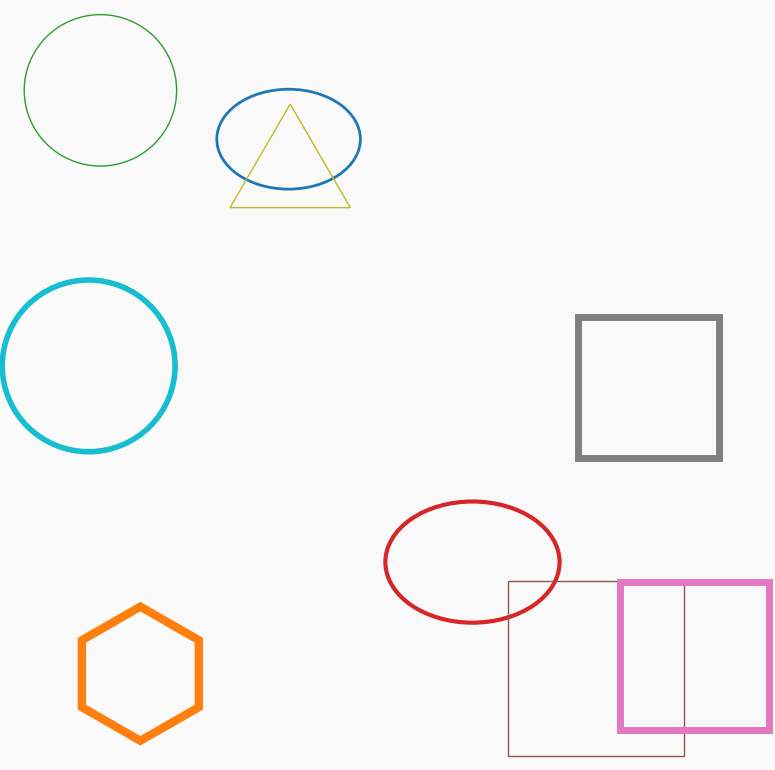[{"shape": "oval", "thickness": 1, "radius": 0.46, "center": [0.372, 0.819]}, {"shape": "hexagon", "thickness": 3, "radius": 0.44, "center": [0.181, 0.125]}, {"shape": "circle", "thickness": 0.5, "radius": 0.49, "center": [0.13, 0.883]}, {"shape": "oval", "thickness": 1.5, "radius": 0.56, "center": [0.61, 0.27]}, {"shape": "square", "thickness": 0.5, "radius": 0.57, "center": [0.77, 0.132]}, {"shape": "square", "thickness": 2.5, "radius": 0.48, "center": [0.896, 0.148]}, {"shape": "square", "thickness": 2.5, "radius": 0.46, "center": [0.837, 0.497]}, {"shape": "triangle", "thickness": 0.5, "radius": 0.45, "center": [0.374, 0.775]}, {"shape": "circle", "thickness": 2, "radius": 0.56, "center": [0.114, 0.525]}]